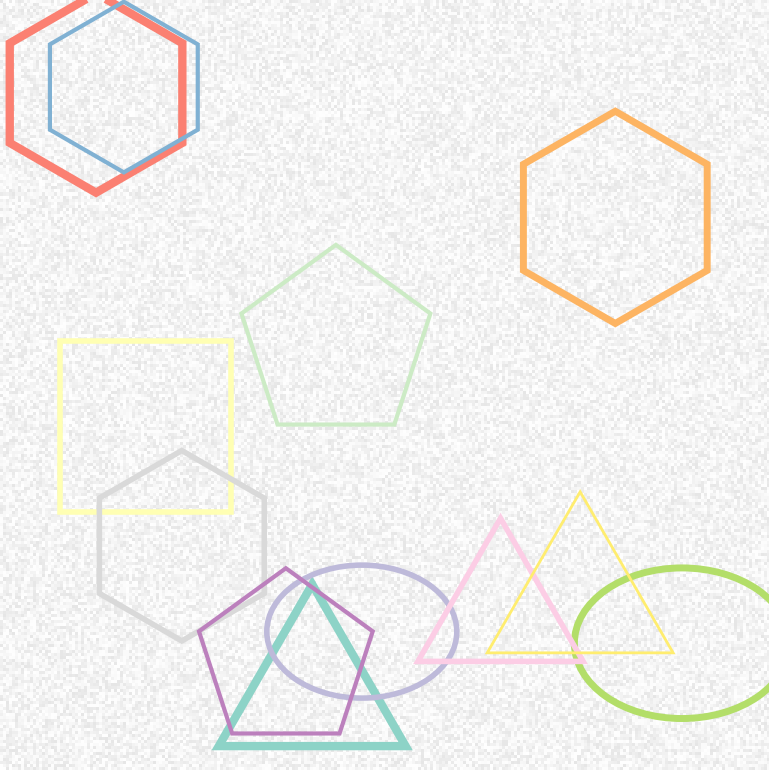[{"shape": "triangle", "thickness": 3, "radius": 0.7, "center": [0.405, 0.101]}, {"shape": "square", "thickness": 2, "radius": 0.56, "center": [0.189, 0.446]}, {"shape": "oval", "thickness": 2, "radius": 0.62, "center": [0.47, 0.18]}, {"shape": "hexagon", "thickness": 3, "radius": 0.65, "center": [0.125, 0.879]}, {"shape": "hexagon", "thickness": 1.5, "radius": 0.55, "center": [0.161, 0.887]}, {"shape": "hexagon", "thickness": 2.5, "radius": 0.69, "center": [0.799, 0.718]}, {"shape": "oval", "thickness": 2.5, "radius": 0.7, "center": [0.886, 0.165]}, {"shape": "triangle", "thickness": 2, "radius": 0.62, "center": [0.65, 0.203]}, {"shape": "hexagon", "thickness": 2, "radius": 0.62, "center": [0.236, 0.291]}, {"shape": "pentagon", "thickness": 1.5, "radius": 0.59, "center": [0.371, 0.143]}, {"shape": "pentagon", "thickness": 1.5, "radius": 0.65, "center": [0.436, 0.553]}, {"shape": "triangle", "thickness": 1, "radius": 0.7, "center": [0.753, 0.222]}]